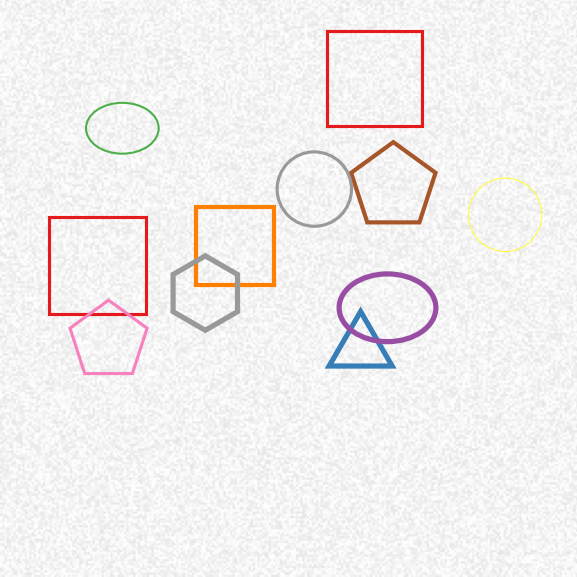[{"shape": "square", "thickness": 1.5, "radius": 0.41, "center": [0.648, 0.863]}, {"shape": "square", "thickness": 1.5, "radius": 0.42, "center": [0.169, 0.539]}, {"shape": "triangle", "thickness": 2.5, "radius": 0.31, "center": [0.624, 0.397]}, {"shape": "oval", "thickness": 1, "radius": 0.31, "center": [0.212, 0.777]}, {"shape": "oval", "thickness": 2.5, "radius": 0.42, "center": [0.671, 0.466]}, {"shape": "square", "thickness": 2, "radius": 0.34, "center": [0.406, 0.573]}, {"shape": "circle", "thickness": 0.5, "radius": 0.32, "center": [0.875, 0.627]}, {"shape": "pentagon", "thickness": 2, "radius": 0.38, "center": [0.681, 0.676]}, {"shape": "pentagon", "thickness": 1.5, "radius": 0.35, "center": [0.188, 0.409]}, {"shape": "circle", "thickness": 1.5, "radius": 0.32, "center": [0.544, 0.672]}, {"shape": "hexagon", "thickness": 2.5, "radius": 0.32, "center": [0.355, 0.492]}]